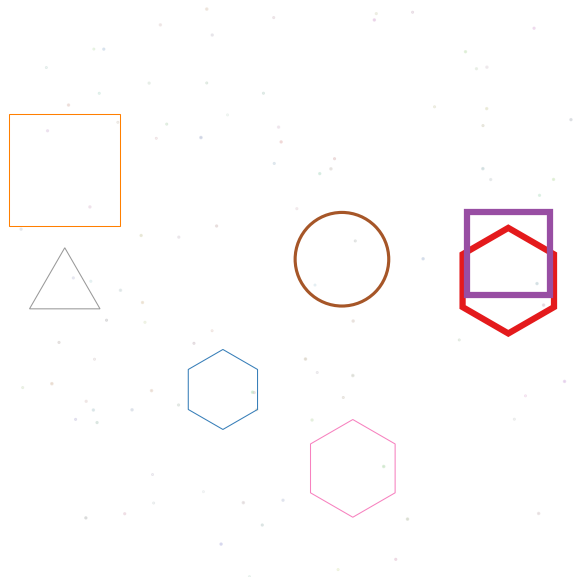[{"shape": "hexagon", "thickness": 3, "radius": 0.46, "center": [0.88, 0.513]}, {"shape": "hexagon", "thickness": 0.5, "radius": 0.35, "center": [0.386, 0.325]}, {"shape": "square", "thickness": 3, "radius": 0.36, "center": [0.88, 0.561]}, {"shape": "square", "thickness": 0.5, "radius": 0.48, "center": [0.112, 0.705]}, {"shape": "circle", "thickness": 1.5, "radius": 0.41, "center": [0.592, 0.55]}, {"shape": "hexagon", "thickness": 0.5, "radius": 0.42, "center": [0.611, 0.188]}, {"shape": "triangle", "thickness": 0.5, "radius": 0.35, "center": [0.112, 0.5]}]